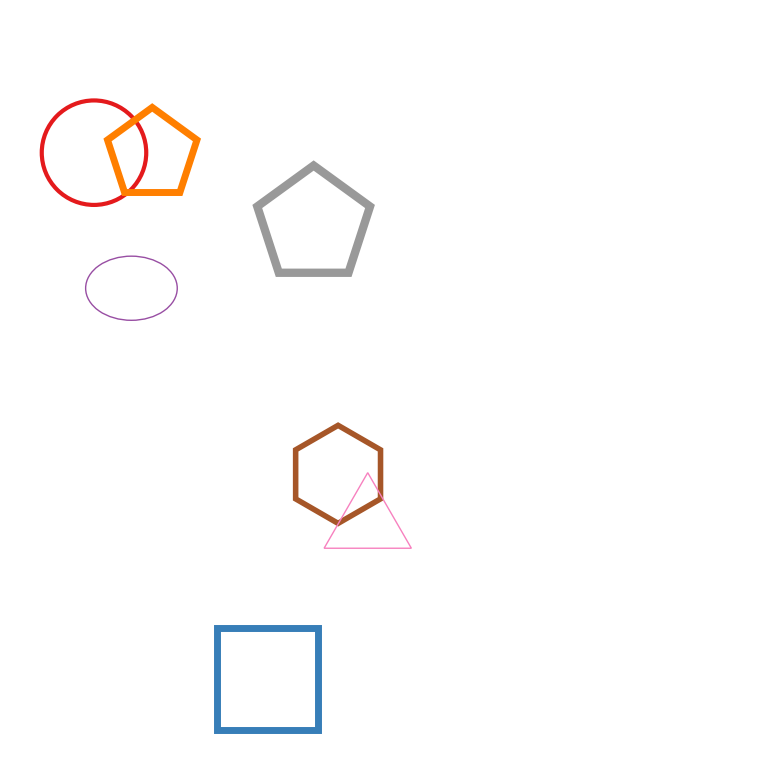[{"shape": "circle", "thickness": 1.5, "radius": 0.34, "center": [0.122, 0.802]}, {"shape": "square", "thickness": 2.5, "radius": 0.33, "center": [0.348, 0.118]}, {"shape": "oval", "thickness": 0.5, "radius": 0.3, "center": [0.171, 0.626]}, {"shape": "pentagon", "thickness": 2.5, "radius": 0.31, "center": [0.198, 0.799]}, {"shape": "hexagon", "thickness": 2, "radius": 0.32, "center": [0.439, 0.384]}, {"shape": "triangle", "thickness": 0.5, "radius": 0.33, "center": [0.478, 0.321]}, {"shape": "pentagon", "thickness": 3, "radius": 0.38, "center": [0.407, 0.708]}]